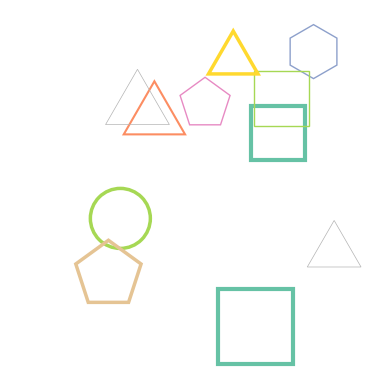[{"shape": "square", "thickness": 3, "radius": 0.49, "center": [0.663, 0.152]}, {"shape": "square", "thickness": 3, "radius": 0.35, "center": [0.722, 0.655]}, {"shape": "triangle", "thickness": 1.5, "radius": 0.46, "center": [0.401, 0.697]}, {"shape": "hexagon", "thickness": 1, "radius": 0.35, "center": [0.814, 0.866]}, {"shape": "pentagon", "thickness": 1, "radius": 0.34, "center": [0.533, 0.731]}, {"shape": "circle", "thickness": 2.5, "radius": 0.39, "center": [0.313, 0.433]}, {"shape": "square", "thickness": 1, "radius": 0.36, "center": [0.731, 0.744]}, {"shape": "triangle", "thickness": 2.5, "radius": 0.37, "center": [0.606, 0.845]}, {"shape": "pentagon", "thickness": 2.5, "radius": 0.45, "center": [0.282, 0.287]}, {"shape": "triangle", "thickness": 0.5, "radius": 0.48, "center": [0.357, 0.724]}, {"shape": "triangle", "thickness": 0.5, "radius": 0.4, "center": [0.868, 0.347]}]